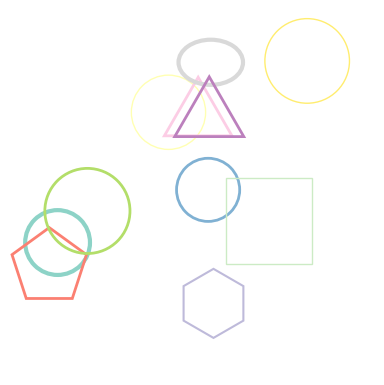[{"shape": "circle", "thickness": 3, "radius": 0.42, "center": [0.15, 0.37]}, {"shape": "circle", "thickness": 1, "radius": 0.48, "center": [0.438, 0.708]}, {"shape": "hexagon", "thickness": 1.5, "radius": 0.45, "center": [0.555, 0.212]}, {"shape": "pentagon", "thickness": 2, "radius": 0.51, "center": [0.128, 0.307]}, {"shape": "circle", "thickness": 2, "radius": 0.41, "center": [0.541, 0.507]}, {"shape": "circle", "thickness": 2, "radius": 0.55, "center": [0.227, 0.452]}, {"shape": "triangle", "thickness": 2, "radius": 0.51, "center": [0.515, 0.698]}, {"shape": "oval", "thickness": 3, "radius": 0.42, "center": [0.547, 0.838]}, {"shape": "triangle", "thickness": 2, "radius": 0.52, "center": [0.544, 0.697]}, {"shape": "square", "thickness": 1, "radius": 0.56, "center": [0.698, 0.425]}, {"shape": "circle", "thickness": 1, "radius": 0.55, "center": [0.798, 0.842]}]